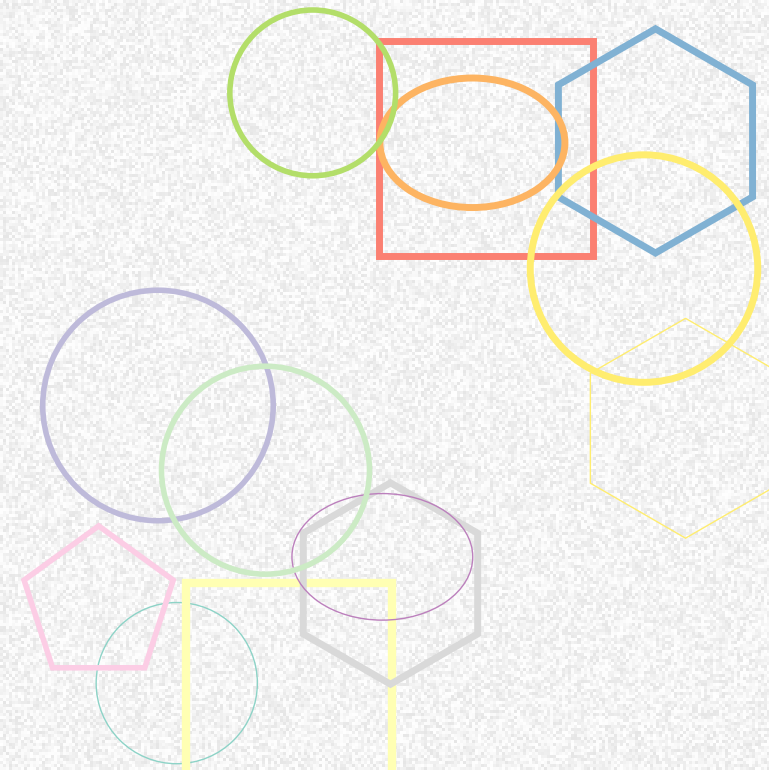[{"shape": "circle", "thickness": 0.5, "radius": 0.52, "center": [0.23, 0.113]}, {"shape": "square", "thickness": 3, "radius": 0.67, "center": [0.375, 0.109]}, {"shape": "circle", "thickness": 2, "radius": 0.75, "center": [0.205, 0.473]}, {"shape": "square", "thickness": 2.5, "radius": 0.7, "center": [0.631, 0.807]}, {"shape": "hexagon", "thickness": 2.5, "radius": 0.73, "center": [0.851, 0.817]}, {"shape": "oval", "thickness": 2.5, "radius": 0.6, "center": [0.614, 0.815]}, {"shape": "circle", "thickness": 2, "radius": 0.54, "center": [0.406, 0.879]}, {"shape": "pentagon", "thickness": 2, "radius": 0.51, "center": [0.128, 0.215]}, {"shape": "hexagon", "thickness": 2.5, "radius": 0.65, "center": [0.507, 0.242]}, {"shape": "oval", "thickness": 0.5, "radius": 0.59, "center": [0.497, 0.277]}, {"shape": "circle", "thickness": 2, "radius": 0.68, "center": [0.345, 0.389]}, {"shape": "circle", "thickness": 2.5, "radius": 0.74, "center": [0.836, 0.651]}, {"shape": "hexagon", "thickness": 0.5, "radius": 0.71, "center": [0.89, 0.444]}]